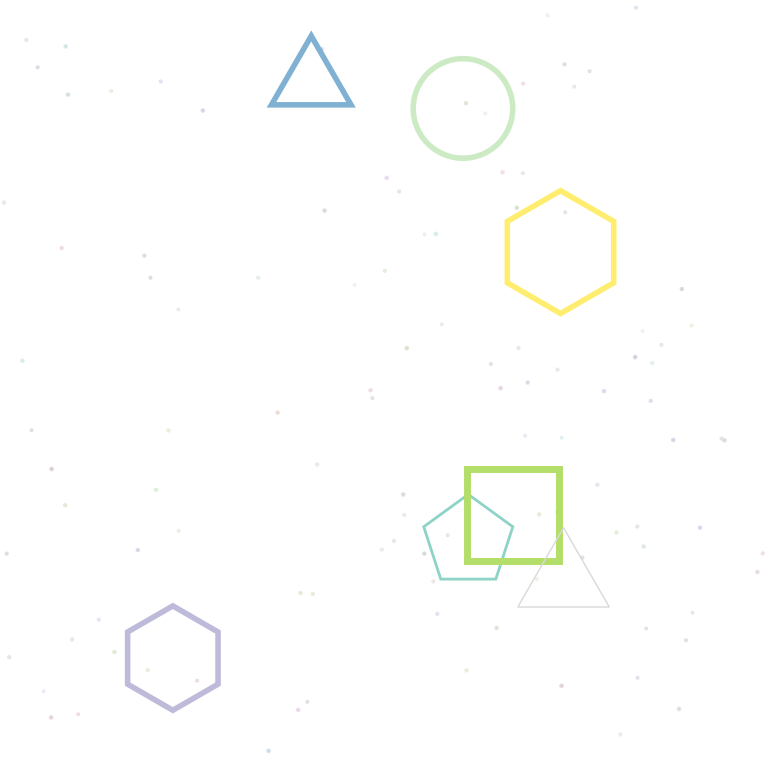[{"shape": "pentagon", "thickness": 1, "radius": 0.3, "center": [0.608, 0.297]}, {"shape": "hexagon", "thickness": 2, "radius": 0.34, "center": [0.224, 0.145]}, {"shape": "triangle", "thickness": 2, "radius": 0.3, "center": [0.404, 0.894]}, {"shape": "square", "thickness": 2.5, "radius": 0.3, "center": [0.666, 0.331]}, {"shape": "triangle", "thickness": 0.5, "radius": 0.34, "center": [0.732, 0.246]}, {"shape": "circle", "thickness": 2, "radius": 0.32, "center": [0.601, 0.859]}, {"shape": "hexagon", "thickness": 2, "radius": 0.4, "center": [0.728, 0.673]}]